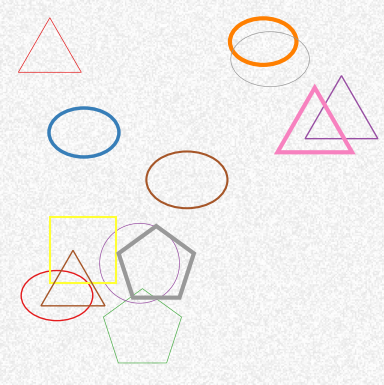[{"shape": "triangle", "thickness": 0.5, "radius": 0.47, "center": [0.129, 0.859]}, {"shape": "oval", "thickness": 1, "radius": 0.46, "center": [0.148, 0.232]}, {"shape": "oval", "thickness": 2.5, "radius": 0.45, "center": [0.218, 0.656]}, {"shape": "pentagon", "thickness": 0.5, "radius": 0.53, "center": [0.37, 0.144]}, {"shape": "circle", "thickness": 0.5, "radius": 0.52, "center": [0.363, 0.316]}, {"shape": "triangle", "thickness": 1, "radius": 0.55, "center": [0.887, 0.694]}, {"shape": "oval", "thickness": 3, "radius": 0.43, "center": [0.684, 0.892]}, {"shape": "square", "thickness": 1.5, "radius": 0.43, "center": [0.216, 0.351]}, {"shape": "triangle", "thickness": 1, "radius": 0.48, "center": [0.19, 0.254]}, {"shape": "oval", "thickness": 1.5, "radius": 0.53, "center": [0.486, 0.533]}, {"shape": "triangle", "thickness": 3, "radius": 0.56, "center": [0.818, 0.66]}, {"shape": "oval", "thickness": 0.5, "radius": 0.51, "center": [0.702, 0.846]}, {"shape": "pentagon", "thickness": 3, "radius": 0.51, "center": [0.406, 0.31]}]